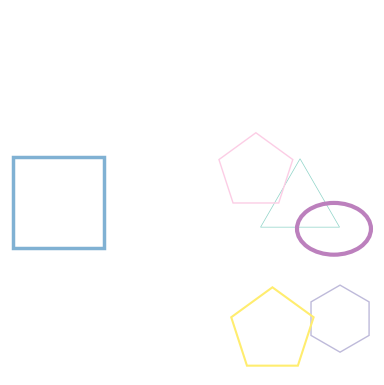[{"shape": "triangle", "thickness": 0.5, "radius": 0.59, "center": [0.779, 0.469]}, {"shape": "hexagon", "thickness": 1, "radius": 0.44, "center": [0.883, 0.172]}, {"shape": "square", "thickness": 2.5, "radius": 0.59, "center": [0.152, 0.474]}, {"shape": "pentagon", "thickness": 1, "radius": 0.5, "center": [0.665, 0.554]}, {"shape": "oval", "thickness": 3, "radius": 0.48, "center": [0.867, 0.406]}, {"shape": "pentagon", "thickness": 1.5, "radius": 0.56, "center": [0.708, 0.141]}]